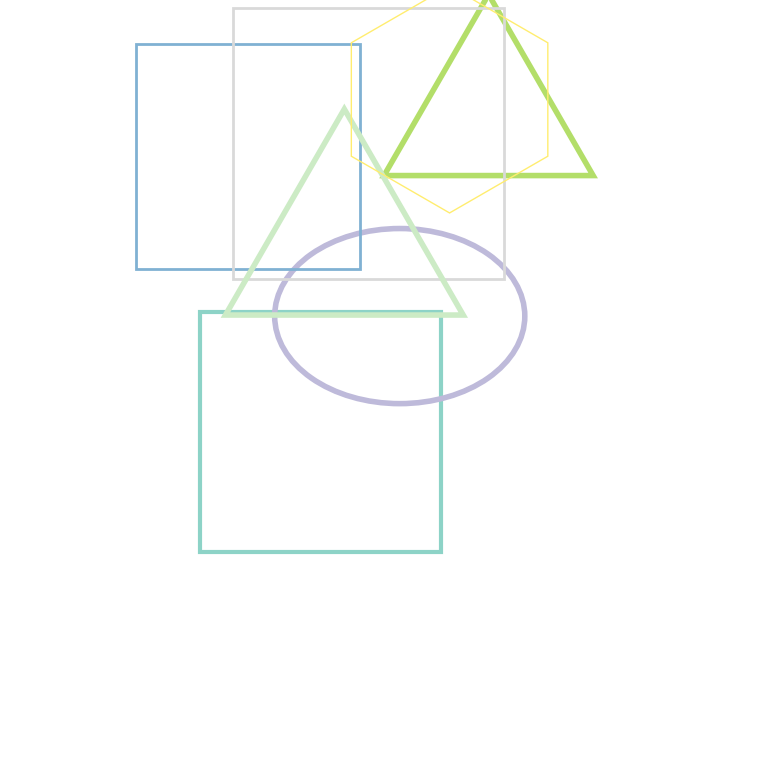[{"shape": "square", "thickness": 1.5, "radius": 0.78, "center": [0.416, 0.439]}, {"shape": "oval", "thickness": 2, "radius": 0.81, "center": [0.519, 0.59]}, {"shape": "square", "thickness": 1, "radius": 0.73, "center": [0.322, 0.797]}, {"shape": "triangle", "thickness": 2, "radius": 0.78, "center": [0.635, 0.85]}, {"shape": "square", "thickness": 1, "radius": 0.88, "center": [0.479, 0.814]}, {"shape": "triangle", "thickness": 2, "radius": 0.89, "center": [0.447, 0.68]}, {"shape": "hexagon", "thickness": 0.5, "radius": 0.74, "center": [0.584, 0.871]}]